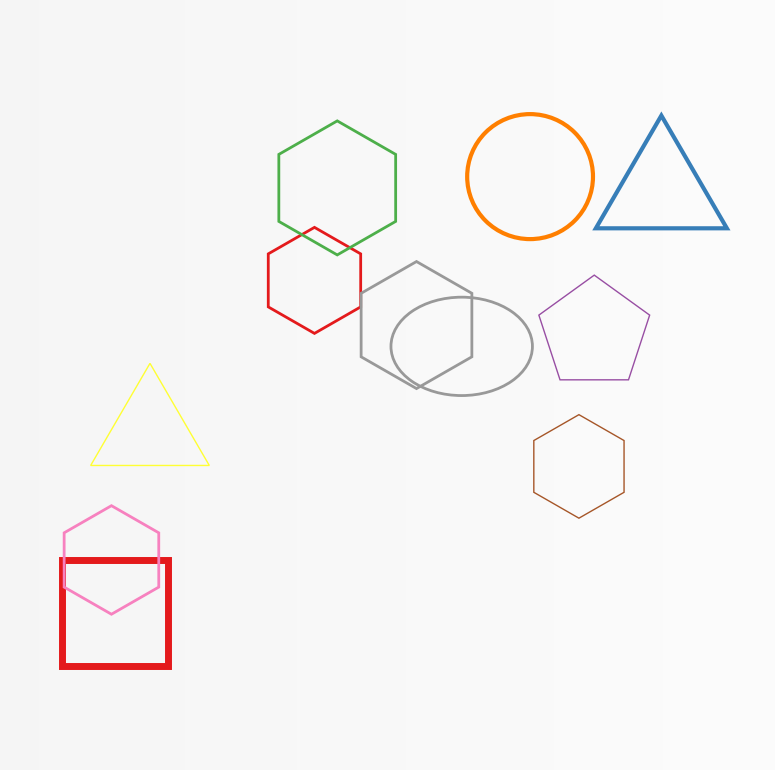[{"shape": "hexagon", "thickness": 1, "radius": 0.34, "center": [0.406, 0.636]}, {"shape": "square", "thickness": 2.5, "radius": 0.34, "center": [0.148, 0.204]}, {"shape": "triangle", "thickness": 1.5, "radius": 0.49, "center": [0.853, 0.752]}, {"shape": "hexagon", "thickness": 1, "radius": 0.44, "center": [0.435, 0.756]}, {"shape": "pentagon", "thickness": 0.5, "radius": 0.38, "center": [0.767, 0.568]}, {"shape": "circle", "thickness": 1.5, "radius": 0.41, "center": [0.684, 0.771]}, {"shape": "triangle", "thickness": 0.5, "radius": 0.44, "center": [0.194, 0.44]}, {"shape": "hexagon", "thickness": 0.5, "radius": 0.34, "center": [0.747, 0.394]}, {"shape": "hexagon", "thickness": 1, "radius": 0.35, "center": [0.144, 0.273]}, {"shape": "hexagon", "thickness": 1, "radius": 0.41, "center": [0.537, 0.578]}, {"shape": "oval", "thickness": 1, "radius": 0.46, "center": [0.596, 0.55]}]